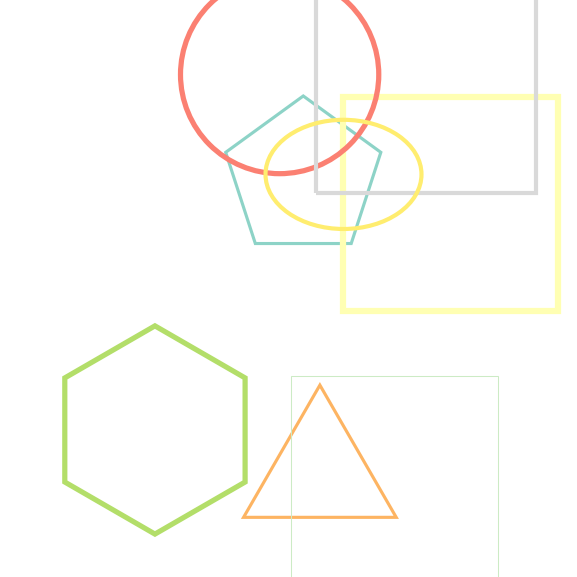[{"shape": "pentagon", "thickness": 1.5, "radius": 0.71, "center": [0.525, 0.692]}, {"shape": "square", "thickness": 3, "radius": 0.93, "center": [0.78, 0.646]}, {"shape": "circle", "thickness": 2.5, "radius": 0.86, "center": [0.484, 0.87]}, {"shape": "triangle", "thickness": 1.5, "radius": 0.76, "center": [0.554, 0.18]}, {"shape": "hexagon", "thickness": 2.5, "radius": 0.9, "center": [0.268, 0.255]}, {"shape": "square", "thickness": 2, "radius": 0.95, "center": [0.738, 0.856]}, {"shape": "square", "thickness": 0.5, "radius": 0.9, "center": [0.684, 0.17]}, {"shape": "oval", "thickness": 2, "radius": 0.68, "center": [0.595, 0.697]}]